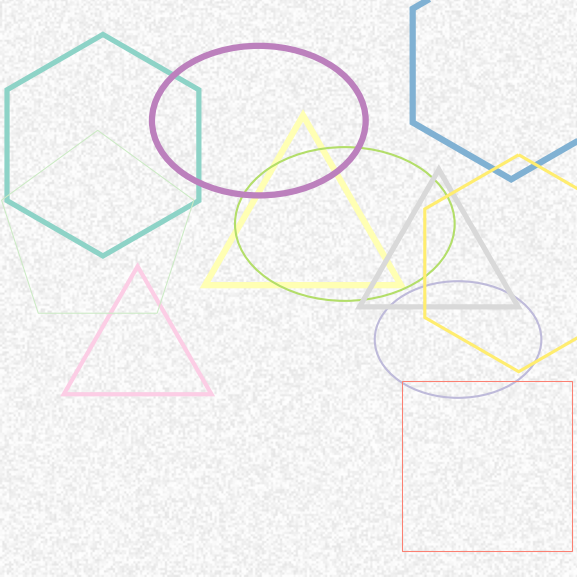[{"shape": "hexagon", "thickness": 2.5, "radius": 0.96, "center": [0.178, 0.748]}, {"shape": "triangle", "thickness": 3, "radius": 0.98, "center": [0.525, 0.603]}, {"shape": "oval", "thickness": 1, "radius": 0.72, "center": [0.793, 0.411]}, {"shape": "square", "thickness": 0.5, "radius": 0.73, "center": [0.844, 0.192]}, {"shape": "hexagon", "thickness": 3, "radius": 0.99, "center": [0.885, 0.886]}, {"shape": "oval", "thickness": 1, "radius": 0.95, "center": [0.597, 0.611]}, {"shape": "triangle", "thickness": 2, "radius": 0.74, "center": [0.238, 0.39]}, {"shape": "triangle", "thickness": 2.5, "radius": 0.79, "center": [0.76, 0.547]}, {"shape": "oval", "thickness": 3, "radius": 0.93, "center": [0.448, 0.79]}, {"shape": "pentagon", "thickness": 0.5, "radius": 0.88, "center": [0.169, 0.598]}, {"shape": "hexagon", "thickness": 1.5, "radius": 0.94, "center": [0.898, 0.543]}]